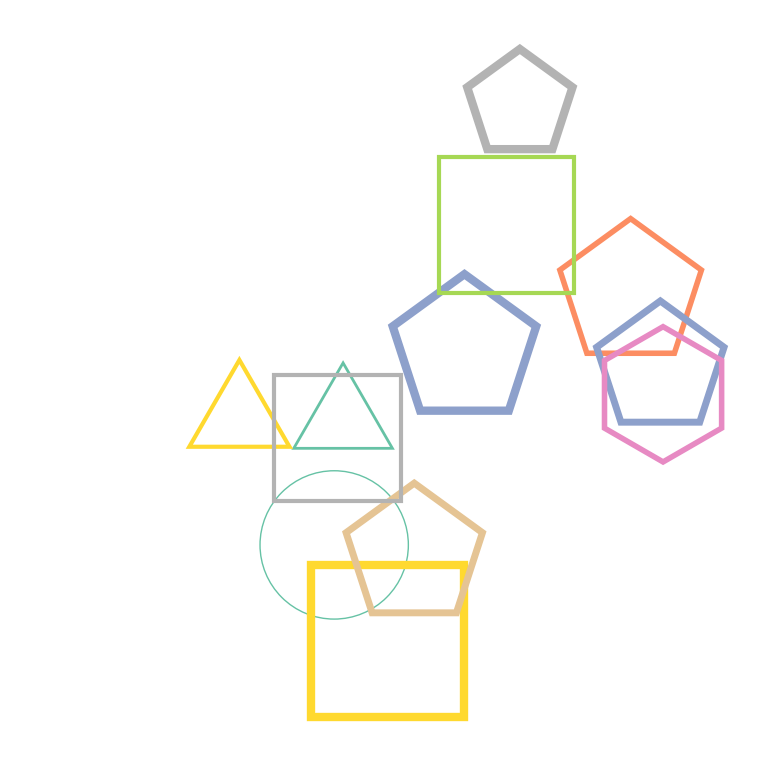[{"shape": "triangle", "thickness": 1, "radius": 0.37, "center": [0.446, 0.455]}, {"shape": "circle", "thickness": 0.5, "radius": 0.48, "center": [0.434, 0.292]}, {"shape": "pentagon", "thickness": 2, "radius": 0.48, "center": [0.819, 0.619]}, {"shape": "pentagon", "thickness": 2.5, "radius": 0.44, "center": [0.858, 0.522]}, {"shape": "pentagon", "thickness": 3, "radius": 0.49, "center": [0.603, 0.546]}, {"shape": "hexagon", "thickness": 2, "radius": 0.44, "center": [0.861, 0.488]}, {"shape": "square", "thickness": 1.5, "radius": 0.44, "center": [0.658, 0.707]}, {"shape": "square", "thickness": 3, "radius": 0.5, "center": [0.503, 0.168]}, {"shape": "triangle", "thickness": 1.5, "radius": 0.38, "center": [0.311, 0.457]}, {"shape": "pentagon", "thickness": 2.5, "radius": 0.47, "center": [0.538, 0.279]}, {"shape": "square", "thickness": 1.5, "radius": 0.41, "center": [0.438, 0.431]}, {"shape": "pentagon", "thickness": 3, "radius": 0.36, "center": [0.675, 0.864]}]